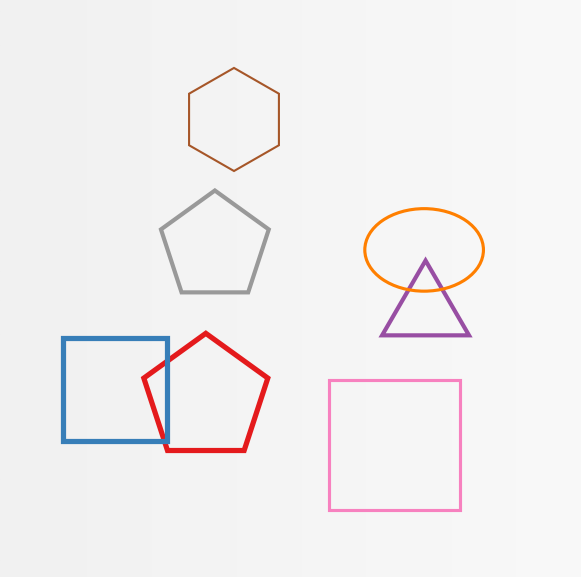[{"shape": "pentagon", "thickness": 2.5, "radius": 0.56, "center": [0.354, 0.31]}, {"shape": "square", "thickness": 2.5, "radius": 0.45, "center": [0.198, 0.324]}, {"shape": "triangle", "thickness": 2, "radius": 0.43, "center": [0.732, 0.462]}, {"shape": "oval", "thickness": 1.5, "radius": 0.51, "center": [0.73, 0.566]}, {"shape": "hexagon", "thickness": 1, "radius": 0.45, "center": [0.403, 0.792]}, {"shape": "square", "thickness": 1.5, "radius": 0.56, "center": [0.678, 0.229]}, {"shape": "pentagon", "thickness": 2, "radius": 0.49, "center": [0.37, 0.572]}]